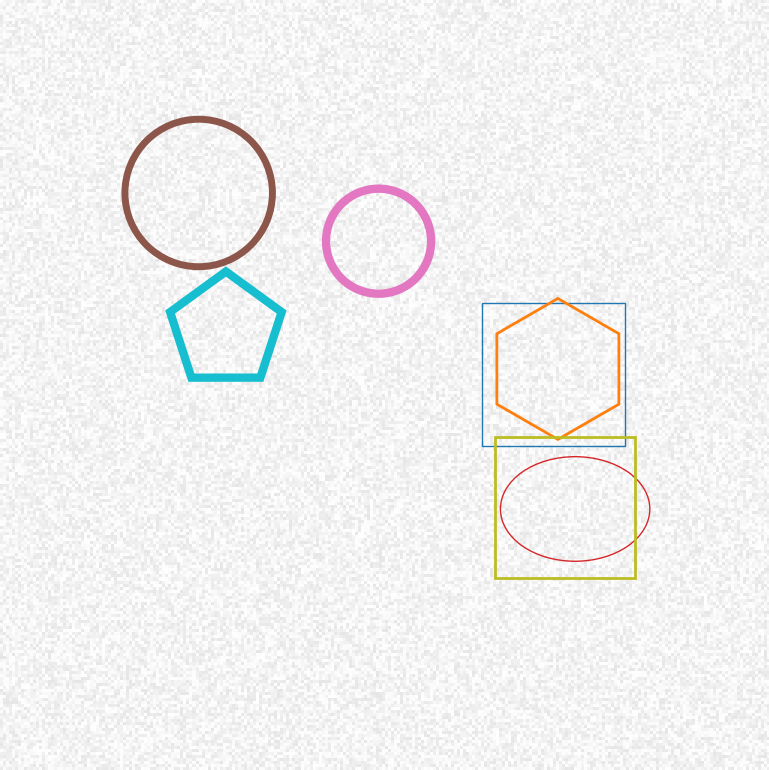[{"shape": "square", "thickness": 0.5, "radius": 0.46, "center": [0.719, 0.513]}, {"shape": "hexagon", "thickness": 1, "radius": 0.46, "center": [0.725, 0.521]}, {"shape": "oval", "thickness": 0.5, "radius": 0.49, "center": [0.747, 0.339]}, {"shape": "circle", "thickness": 2.5, "radius": 0.48, "center": [0.258, 0.749]}, {"shape": "circle", "thickness": 3, "radius": 0.34, "center": [0.492, 0.687]}, {"shape": "square", "thickness": 1, "radius": 0.46, "center": [0.734, 0.341]}, {"shape": "pentagon", "thickness": 3, "radius": 0.38, "center": [0.293, 0.571]}]